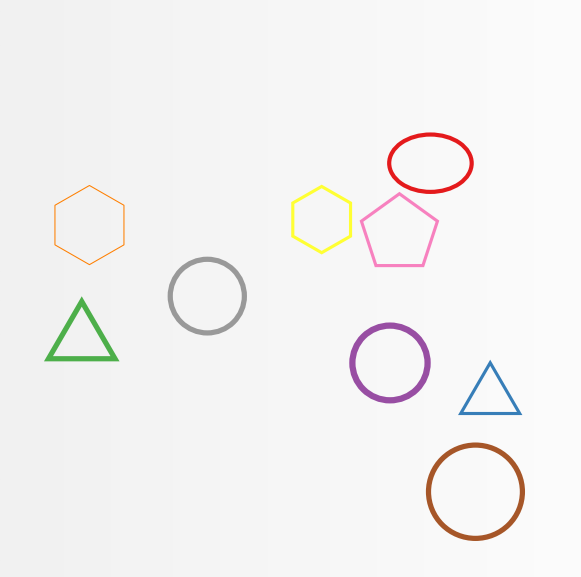[{"shape": "oval", "thickness": 2, "radius": 0.35, "center": [0.741, 0.717]}, {"shape": "triangle", "thickness": 1.5, "radius": 0.29, "center": [0.843, 0.312]}, {"shape": "triangle", "thickness": 2.5, "radius": 0.33, "center": [0.141, 0.411]}, {"shape": "circle", "thickness": 3, "radius": 0.32, "center": [0.671, 0.371]}, {"shape": "hexagon", "thickness": 0.5, "radius": 0.34, "center": [0.154, 0.609]}, {"shape": "hexagon", "thickness": 1.5, "radius": 0.29, "center": [0.553, 0.619]}, {"shape": "circle", "thickness": 2.5, "radius": 0.4, "center": [0.818, 0.148]}, {"shape": "pentagon", "thickness": 1.5, "radius": 0.34, "center": [0.687, 0.595]}, {"shape": "circle", "thickness": 2.5, "radius": 0.32, "center": [0.357, 0.486]}]